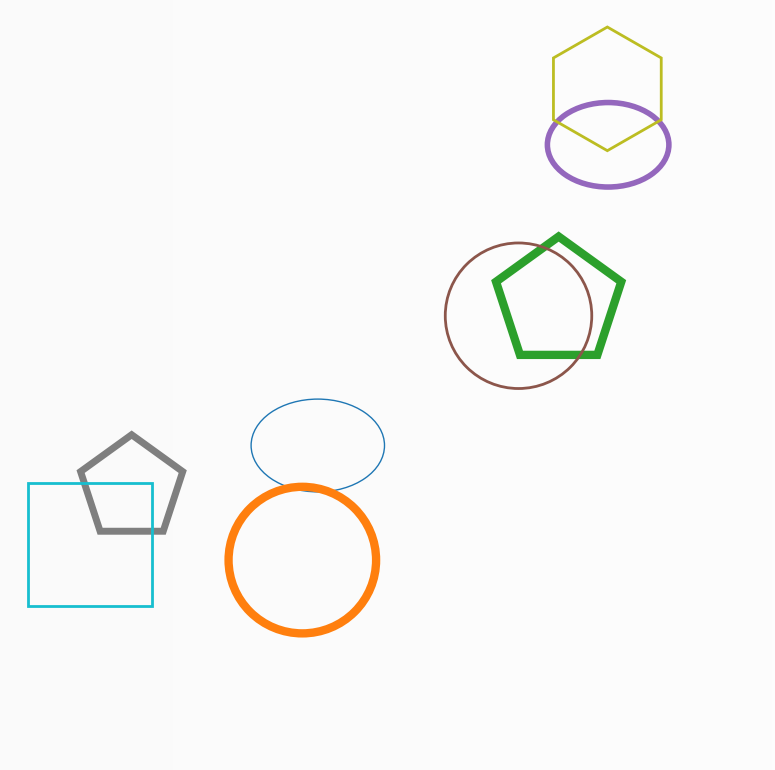[{"shape": "oval", "thickness": 0.5, "radius": 0.43, "center": [0.41, 0.421]}, {"shape": "circle", "thickness": 3, "radius": 0.48, "center": [0.39, 0.273]}, {"shape": "pentagon", "thickness": 3, "radius": 0.42, "center": [0.721, 0.608]}, {"shape": "oval", "thickness": 2, "radius": 0.39, "center": [0.785, 0.812]}, {"shape": "circle", "thickness": 1, "radius": 0.47, "center": [0.669, 0.59]}, {"shape": "pentagon", "thickness": 2.5, "radius": 0.35, "center": [0.17, 0.366]}, {"shape": "hexagon", "thickness": 1, "radius": 0.4, "center": [0.784, 0.885]}, {"shape": "square", "thickness": 1, "radius": 0.4, "center": [0.116, 0.293]}]